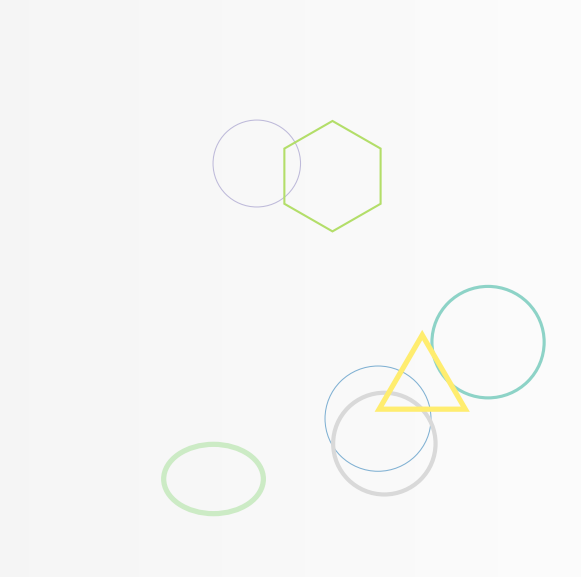[{"shape": "circle", "thickness": 1.5, "radius": 0.48, "center": [0.84, 0.407]}, {"shape": "circle", "thickness": 0.5, "radius": 0.38, "center": [0.442, 0.716]}, {"shape": "circle", "thickness": 0.5, "radius": 0.46, "center": [0.65, 0.274]}, {"shape": "hexagon", "thickness": 1, "radius": 0.48, "center": [0.572, 0.694]}, {"shape": "circle", "thickness": 2, "radius": 0.44, "center": [0.661, 0.231]}, {"shape": "oval", "thickness": 2.5, "radius": 0.43, "center": [0.367, 0.17]}, {"shape": "triangle", "thickness": 2.5, "radius": 0.43, "center": [0.726, 0.333]}]